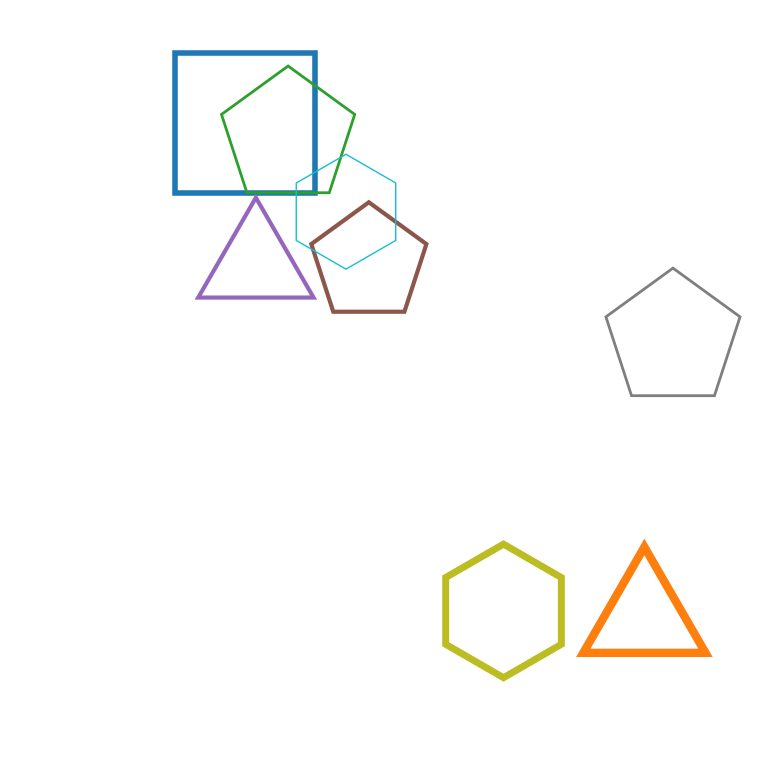[{"shape": "square", "thickness": 2, "radius": 0.45, "center": [0.318, 0.84]}, {"shape": "triangle", "thickness": 3, "radius": 0.46, "center": [0.837, 0.198]}, {"shape": "pentagon", "thickness": 1, "radius": 0.45, "center": [0.374, 0.823]}, {"shape": "triangle", "thickness": 1.5, "radius": 0.43, "center": [0.332, 0.657]}, {"shape": "pentagon", "thickness": 1.5, "radius": 0.39, "center": [0.479, 0.659]}, {"shape": "pentagon", "thickness": 1, "radius": 0.46, "center": [0.874, 0.56]}, {"shape": "hexagon", "thickness": 2.5, "radius": 0.43, "center": [0.654, 0.207]}, {"shape": "hexagon", "thickness": 0.5, "radius": 0.37, "center": [0.449, 0.725]}]